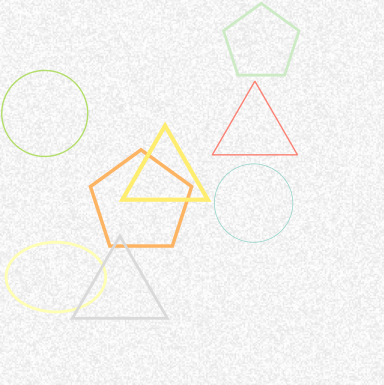[{"shape": "circle", "thickness": 0.5, "radius": 0.51, "center": [0.659, 0.472]}, {"shape": "oval", "thickness": 2, "radius": 0.65, "center": [0.145, 0.28]}, {"shape": "triangle", "thickness": 1, "radius": 0.64, "center": [0.662, 0.662]}, {"shape": "pentagon", "thickness": 2.5, "radius": 0.69, "center": [0.366, 0.473]}, {"shape": "circle", "thickness": 1, "radius": 0.56, "center": [0.116, 0.705]}, {"shape": "triangle", "thickness": 2, "radius": 0.71, "center": [0.311, 0.244]}, {"shape": "pentagon", "thickness": 2, "radius": 0.52, "center": [0.679, 0.888]}, {"shape": "triangle", "thickness": 3, "radius": 0.64, "center": [0.429, 0.545]}]